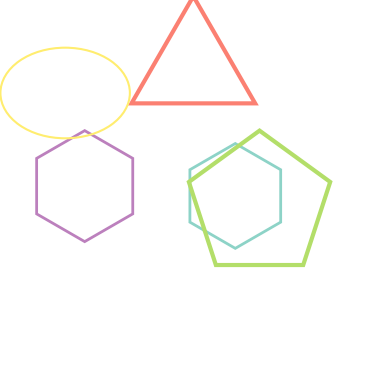[{"shape": "hexagon", "thickness": 2, "radius": 0.68, "center": [0.611, 0.491]}, {"shape": "triangle", "thickness": 3, "radius": 0.93, "center": [0.502, 0.824]}, {"shape": "pentagon", "thickness": 3, "radius": 0.96, "center": [0.674, 0.468]}, {"shape": "hexagon", "thickness": 2, "radius": 0.72, "center": [0.22, 0.517]}, {"shape": "oval", "thickness": 1.5, "radius": 0.84, "center": [0.169, 0.758]}]